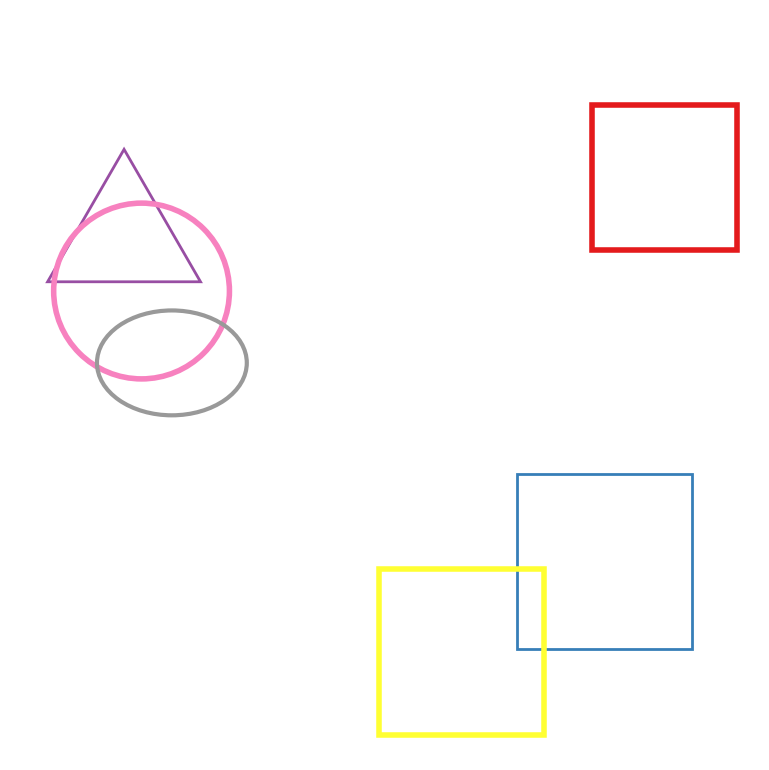[{"shape": "square", "thickness": 2, "radius": 0.47, "center": [0.863, 0.769]}, {"shape": "square", "thickness": 1, "radius": 0.57, "center": [0.785, 0.271]}, {"shape": "triangle", "thickness": 1, "radius": 0.57, "center": [0.161, 0.691]}, {"shape": "square", "thickness": 2, "radius": 0.54, "center": [0.599, 0.153]}, {"shape": "circle", "thickness": 2, "radius": 0.57, "center": [0.184, 0.622]}, {"shape": "oval", "thickness": 1.5, "radius": 0.49, "center": [0.223, 0.529]}]